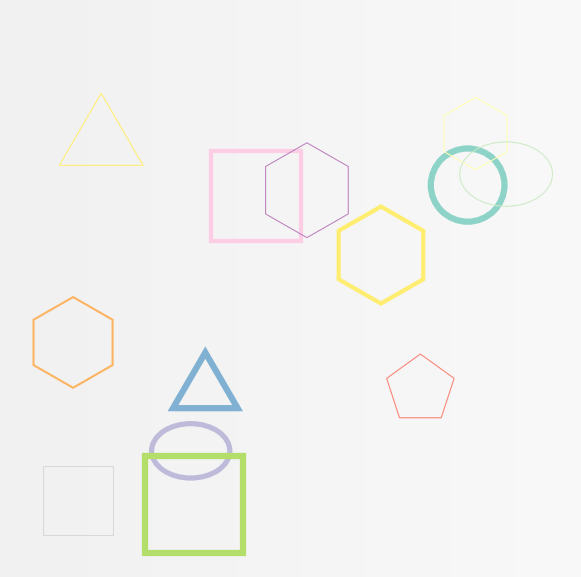[{"shape": "circle", "thickness": 3, "radius": 0.32, "center": [0.805, 0.679]}, {"shape": "hexagon", "thickness": 0.5, "radius": 0.31, "center": [0.818, 0.768]}, {"shape": "oval", "thickness": 2.5, "radius": 0.34, "center": [0.328, 0.218]}, {"shape": "pentagon", "thickness": 0.5, "radius": 0.31, "center": [0.723, 0.325]}, {"shape": "triangle", "thickness": 3, "radius": 0.32, "center": [0.353, 0.324]}, {"shape": "hexagon", "thickness": 1, "radius": 0.39, "center": [0.126, 0.406]}, {"shape": "square", "thickness": 3, "radius": 0.42, "center": [0.333, 0.125]}, {"shape": "square", "thickness": 2, "radius": 0.39, "center": [0.441, 0.66]}, {"shape": "square", "thickness": 0.5, "radius": 0.3, "center": [0.135, 0.133]}, {"shape": "hexagon", "thickness": 0.5, "radius": 0.41, "center": [0.528, 0.67]}, {"shape": "oval", "thickness": 0.5, "radius": 0.4, "center": [0.871, 0.698]}, {"shape": "triangle", "thickness": 0.5, "radius": 0.42, "center": [0.174, 0.754]}, {"shape": "hexagon", "thickness": 2, "radius": 0.42, "center": [0.655, 0.558]}]